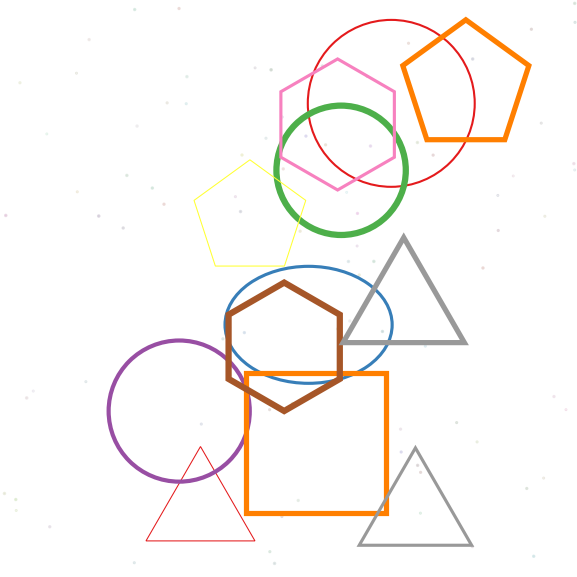[{"shape": "circle", "thickness": 1, "radius": 0.72, "center": [0.678, 0.82]}, {"shape": "triangle", "thickness": 0.5, "radius": 0.54, "center": [0.347, 0.117]}, {"shape": "oval", "thickness": 1.5, "radius": 0.72, "center": [0.534, 0.437]}, {"shape": "circle", "thickness": 3, "radius": 0.56, "center": [0.591, 0.704]}, {"shape": "circle", "thickness": 2, "radius": 0.61, "center": [0.31, 0.287]}, {"shape": "pentagon", "thickness": 2.5, "radius": 0.57, "center": [0.807, 0.85]}, {"shape": "square", "thickness": 2.5, "radius": 0.61, "center": [0.547, 0.232]}, {"shape": "pentagon", "thickness": 0.5, "radius": 0.51, "center": [0.433, 0.621]}, {"shape": "hexagon", "thickness": 3, "radius": 0.56, "center": [0.492, 0.399]}, {"shape": "hexagon", "thickness": 1.5, "radius": 0.57, "center": [0.585, 0.784]}, {"shape": "triangle", "thickness": 2.5, "radius": 0.61, "center": [0.699, 0.466]}, {"shape": "triangle", "thickness": 1.5, "radius": 0.56, "center": [0.719, 0.111]}]